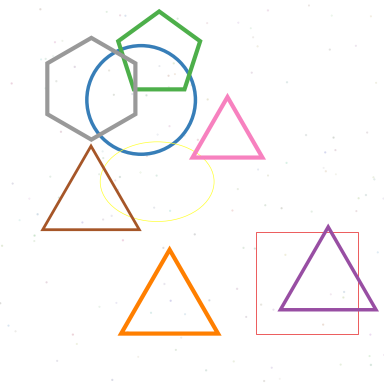[{"shape": "square", "thickness": 0.5, "radius": 0.66, "center": [0.797, 0.264]}, {"shape": "circle", "thickness": 2.5, "radius": 0.71, "center": [0.367, 0.74]}, {"shape": "pentagon", "thickness": 3, "radius": 0.56, "center": [0.413, 0.858]}, {"shape": "triangle", "thickness": 2.5, "radius": 0.72, "center": [0.852, 0.267]}, {"shape": "triangle", "thickness": 3, "radius": 0.73, "center": [0.441, 0.206]}, {"shape": "oval", "thickness": 0.5, "radius": 0.74, "center": [0.408, 0.528]}, {"shape": "triangle", "thickness": 2, "radius": 0.72, "center": [0.236, 0.476]}, {"shape": "triangle", "thickness": 3, "radius": 0.52, "center": [0.591, 0.643]}, {"shape": "hexagon", "thickness": 3, "radius": 0.66, "center": [0.237, 0.769]}]